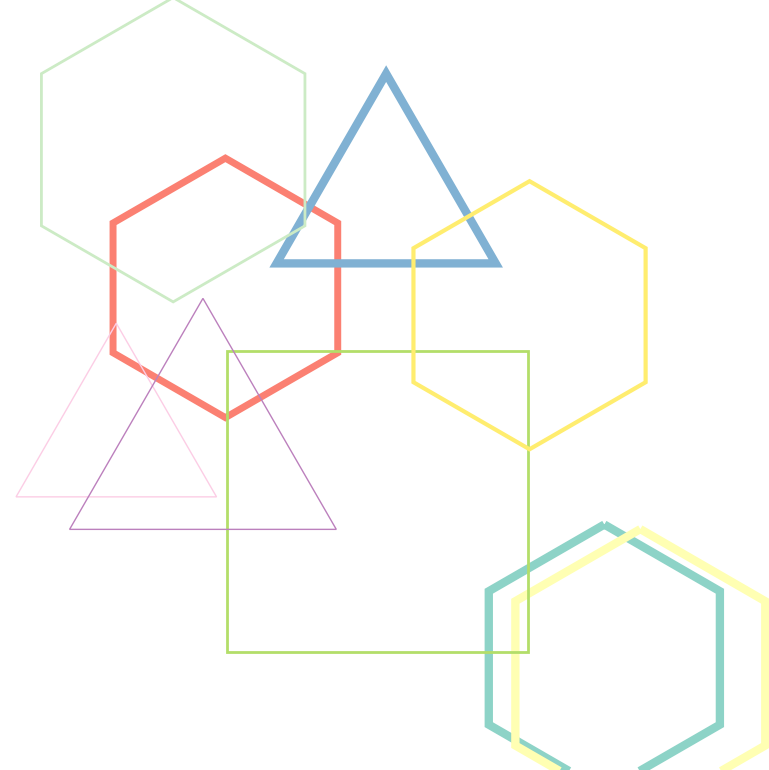[{"shape": "hexagon", "thickness": 3, "radius": 0.87, "center": [0.785, 0.146]}, {"shape": "hexagon", "thickness": 3, "radius": 0.94, "center": [0.832, 0.126]}, {"shape": "hexagon", "thickness": 2.5, "radius": 0.84, "center": [0.293, 0.626]}, {"shape": "triangle", "thickness": 3, "radius": 0.82, "center": [0.502, 0.74]}, {"shape": "square", "thickness": 1, "radius": 0.98, "center": [0.491, 0.348]}, {"shape": "triangle", "thickness": 0.5, "radius": 0.75, "center": [0.151, 0.43]}, {"shape": "triangle", "thickness": 0.5, "radius": 1.0, "center": [0.264, 0.413]}, {"shape": "hexagon", "thickness": 1, "radius": 0.99, "center": [0.225, 0.806]}, {"shape": "hexagon", "thickness": 1.5, "radius": 0.87, "center": [0.688, 0.591]}]